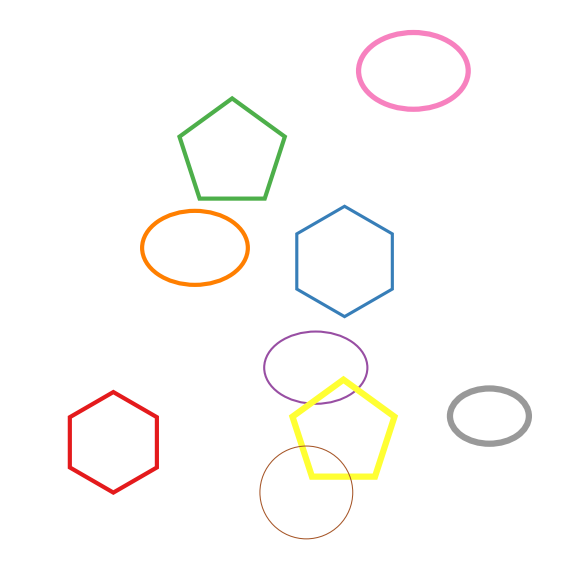[{"shape": "hexagon", "thickness": 2, "radius": 0.44, "center": [0.196, 0.233]}, {"shape": "hexagon", "thickness": 1.5, "radius": 0.48, "center": [0.597, 0.546]}, {"shape": "pentagon", "thickness": 2, "radius": 0.48, "center": [0.402, 0.733]}, {"shape": "oval", "thickness": 1, "radius": 0.45, "center": [0.547, 0.362]}, {"shape": "oval", "thickness": 2, "radius": 0.46, "center": [0.338, 0.57]}, {"shape": "pentagon", "thickness": 3, "radius": 0.46, "center": [0.595, 0.249]}, {"shape": "circle", "thickness": 0.5, "radius": 0.4, "center": [0.53, 0.146]}, {"shape": "oval", "thickness": 2.5, "radius": 0.47, "center": [0.716, 0.876]}, {"shape": "oval", "thickness": 3, "radius": 0.34, "center": [0.847, 0.279]}]